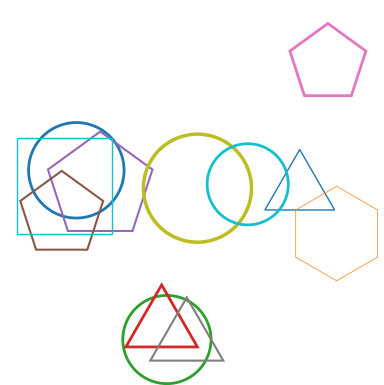[{"shape": "triangle", "thickness": 1, "radius": 0.52, "center": [0.779, 0.507]}, {"shape": "circle", "thickness": 2, "radius": 0.62, "center": [0.198, 0.558]}, {"shape": "hexagon", "thickness": 0.5, "radius": 0.61, "center": [0.874, 0.393]}, {"shape": "circle", "thickness": 2, "radius": 0.57, "center": [0.434, 0.118]}, {"shape": "triangle", "thickness": 2, "radius": 0.54, "center": [0.42, 0.153]}, {"shape": "pentagon", "thickness": 1.5, "radius": 0.71, "center": [0.26, 0.516]}, {"shape": "pentagon", "thickness": 1.5, "radius": 0.57, "center": [0.16, 0.443]}, {"shape": "pentagon", "thickness": 2, "radius": 0.52, "center": [0.852, 0.835]}, {"shape": "triangle", "thickness": 1.5, "radius": 0.55, "center": [0.485, 0.118]}, {"shape": "circle", "thickness": 2.5, "radius": 0.7, "center": [0.513, 0.511]}, {"shape": "square", "thickness": 1, "radius": 0.62, "center": [0.168, 0.517]}, {"shape": "circle", "thickness": 2, "radius": 0.53, "center": [0.643, 0.521]}]